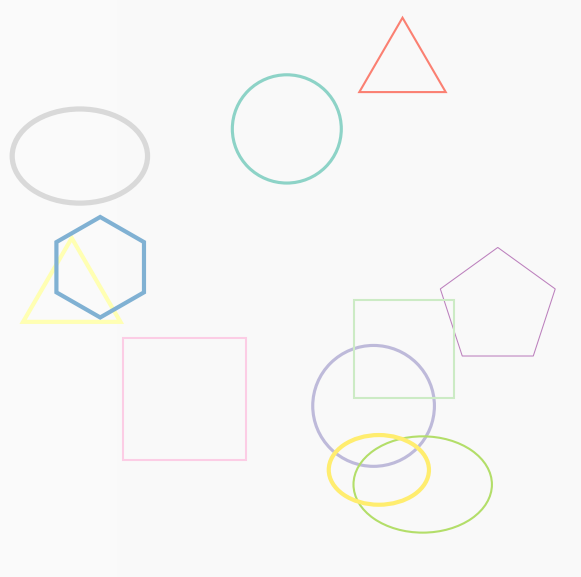[{"shape": "circle", "thickness": 1.5, "radius": 0.47, "center": [0.493, 0.776]}, {"shape": "triangle", "thickness": 2, "radius": 0.48, "center": [0.123, 0.49]}, {"shape": "circle", "thickness": 1.5, "radius": 0.52, "center": [0.643, 0.296]}, {"shape": "triangle", "thickness": 1, "radius": 0.43, "center": [0.692, 0.883]}, {"shape": "hexagon", "thickness": 2, "radius": 0.43, "center": [0.172, 0.536]}, {"shape": "oval", "thickness": 1, "radius": 0.6, "center": [0.727, 0.16]}, {"shape": "square", "thickness": 1, "radius": 0.53, "center": [0.317, 0.309]}, {"shape": "oval", "thickness": 2.5, "radius": 0.58, "center": [0.137, 0.729]}, {"shape": "pentagon", "thickness": 0.5, "radius": 0.52, "center": [0.856, 0.467]}, {"shape": "square", "thickness": 1, "radius": 0.43, "center": [0.695, 0.395]}, {"shape": "oval", "thickness": 2, "radius": 0.43, "center": [0.652, 0.185]}]